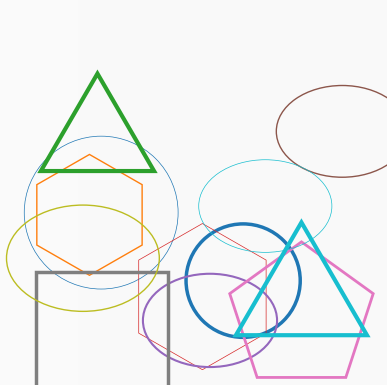[{"shape": "circle", "thickness": 0.5, "radius": 0.99, "center": [0.261, 0.448]}, {"shape": "circle", "thickness": 2.5, "radius": 0.74, "center": [0.627, 0.271]}, {"shape": "hexagon", "thickness": 1, "radius": 0.78, "center": [0.231, 0.442]}, {"shape": "triangle", "thickness": 3, "radius": 0.84, "center": [0.251, 0.64]}, {"shape": "hexagon", "thickness": 0.5, "radius": 0.95, "center": [0.522, 0.23]}, {"shape": "oval", "thickness": 1.5, "radius": 0.87, "center": [0.542, 0.168]}, {"shape": "oval", "thickness": 1, "radius": 0.85, "center": [0.883, 0.659]}, {"shape": "pentagon", "thickness": 2, "radius": 0.97, "center": [0.778, 0.177]}, {"shape": "square", "thickness": 2.5, "radius": 0.86, "center": [0.263, 0.123]}, {"shape": "oval", "thickness": 1, "radius": 0.99, "center": [0.214, 0.329]}, {"shape": "triangle", "thickness": 3, "radius": 0.98, "center": [0.778, 0.227]}, {"shape": "oval", "thickness": 0.5, "radius": 0.86, "center": [0.685, 0.465]}]